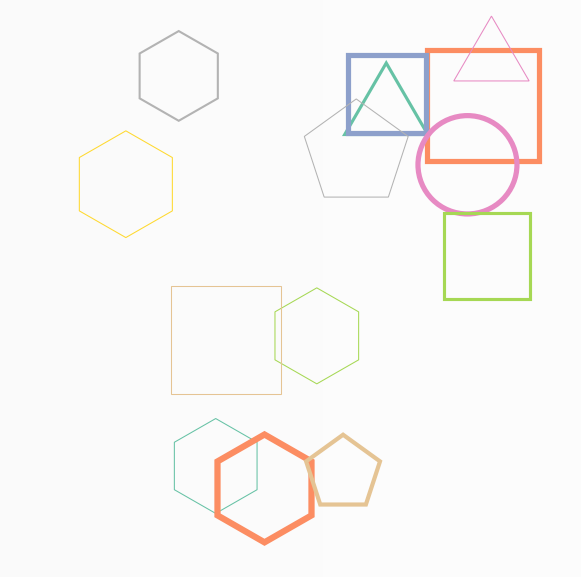[{"shape": "triangle", "thickness": 1.5, "radius": 0.41, "center": [0.665, 0.807]}, {"shape": "hexagon", "thickness": 0.5, "radius": 0.41, "center": [0.371, 0.192]}, {"shape": "hexagon", "thickness": 3, "radius": 0.47, "center": [0.455, 0.153]}, {"shape": "square", "thickness": 2.5, "radius": 0.48, "center": [0.831, 0.816]}, {"shape": "square", "thickness": 2.5, "radius": 0.34, "center": [0.666, 0.836]}, {"shape": "circle", "thickness": 2.5, "radius": 0.43, "center": [0.804, 0.714]}, {"shape": "triangle", "thickness": 0.5, "radius": 0.37, "center": [0.846, 0.896]}, {"shape": "square", "thickness": 1.5, "radius": 0.37, "center": [0.838, 0.556]}, {"shape": "hexagon", "thickness": 0.5, "radius": 0.42, "center": [0.545, 0.418]}, {"shape": "hexagon", "thickness": 0.5, "radius": 0.46, "center": [0.217, 0.68]}, {"shape": "square", "thickness": 0.5, "radius": 0.47, "center": [0.389, 0.41]}, {"shape": "pentagon", "thickness": 2, "radius": 0.33, "center": [0.59, 0.18]}, {"shape": "pentagon", "thickness": 0.5, "radius": 0.47, "center": [0.613, 0.734]}, {"shape": "hexagon", "thickness": 1, "radius": 0.39, "center": [0.307, 0.868]}]